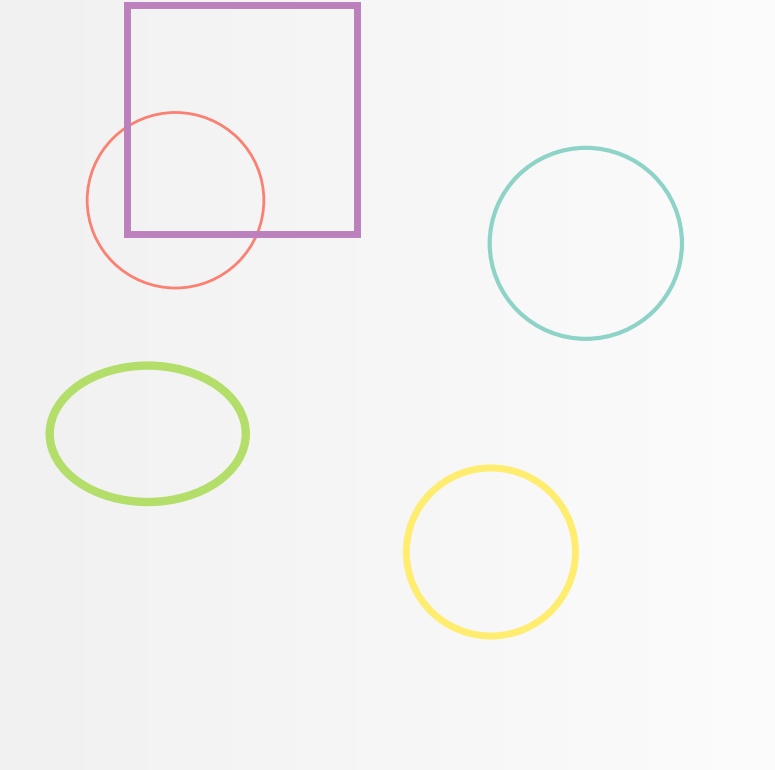[{"shape": "circle", "thickness": 1.5, "radius": 0.62, "center": [0.756, 0.684]}, {"shape": "circle", "thickness": 1, "radius": 0.57, "center": [0.226, 0.74]}, {"shape": "oval", "thickness": 3, "radius": 0.63, "center": [0.191, 0.437]}, {"shape": "square", "thickness": 2.5, "radius": 0.74, "center": [0.313, 0.845]}, {"shape": "circle", "thickness": 2.5, "radius": 0.55, "center": [0.633, 0.283]}]